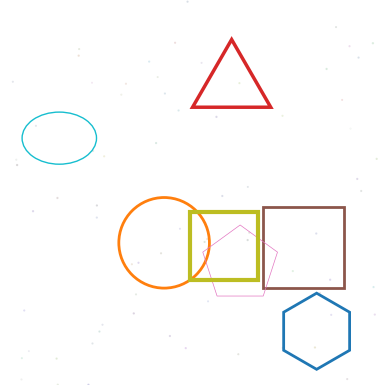[{"shape": "hexagon", "thickness": 2, "radius": 0.49, "center": [0.822, 0.14]}, {"shape": "circle", "thickness": 2, "radius": 0.59, "center": [0.426, 0.369]}, {"shape": "triangle", "thickness": 2.5, "radius": 0.59, "center": [0.602, 0.78]}, {"shape": "square", "thickness": 2, "radius": 0.53, "center": [0.789, 0.357]}, {"shape": "pentagon", "thickness": 0.5, "radius": 0.51, "center": [0.624, 0.314]}, {"shape": "square", "thickness": 3, "radius": 0.44, "center": [0.582, 0.362]}, {"shape": "oval", "thickness": 1, "radius": 0.48, "center": [0.154, 0.641]}]